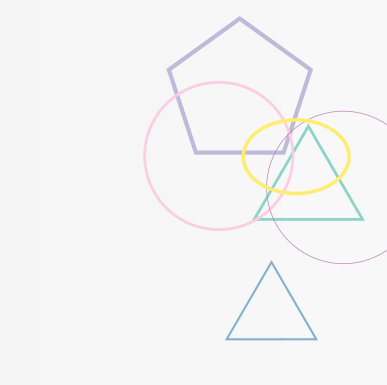[{"shape": "triangle", "thickness": 2, "radius": 0.81, "center": [0.796, 0.511]}, {"shape": "pentagon", "thickness": 3, "radius": 0.96, "center": [0.619, 0.759]}, {"shape": "triangle", "thickness": 1.5, "radius": 0.67, "center": [0.701, 0.185]}, {"shape": "circle", "thickness": 2, "radius": 0.96, "center": [0.565, 0.595]}, {"shape": "circle", "thickness": 0.5, "radius": 0.99, "center": [0.886, 0.513]}, {"shape": "oval", "thickness": 2.5, "radius": 0.68, "center": [0.764, 0.593]}]